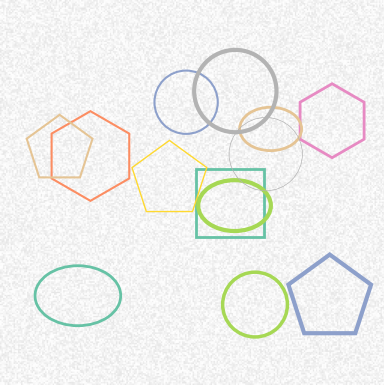[{"shape": "square", "thickness": 2, "radius": 0.44, "center": [0.598, 0.473]}, {"shape": "oval", "thickness": 2, "radius": 0.56, "center": [0.202, 0.232]}, {"shape": "hexagon", "thickness": 1.5, "radius": 0.58, "center": [0.235, 0.595]}, {"shape": "circle", "thickness": 1.5, "radius": 0.41, "center": [0.483, 0.734]}, {"shape": "pentagon", "thickness": 3, "radius": 0.56, "center": [0.856, 0.226]}, {"shape": "hexagon", "thickness": 2, "radius": 0.48, "center": [0.863, 0.686]}, {"shape": "oval", "thickness": 3, "radius": 0.47, "center": [0.609, 0.466]}, {"shape": "circle", "thickness": 2.5, "radius": 0.42, "center": [0.662, 0.209]}, {"shape": "pentagon", "thickness": 1, "radius": 0.51, "center": [0.44, 0.533]}, {"shape": "oval", "thickness": 2, "radius": 0.4, "center": [0.703, 0.665]}, {"shape": "pentagon", "thickness": 1.5, "radius": 0.45, "center": [0.155, 0.612]}, {"shape": "circle", "thickness": 0.5, "radius": 0.48, "center": [0.69, 0.6]}, {"shape": "circle", "thickness": 3, "radius": 0.53, "center": [0.611, 0.763]}]